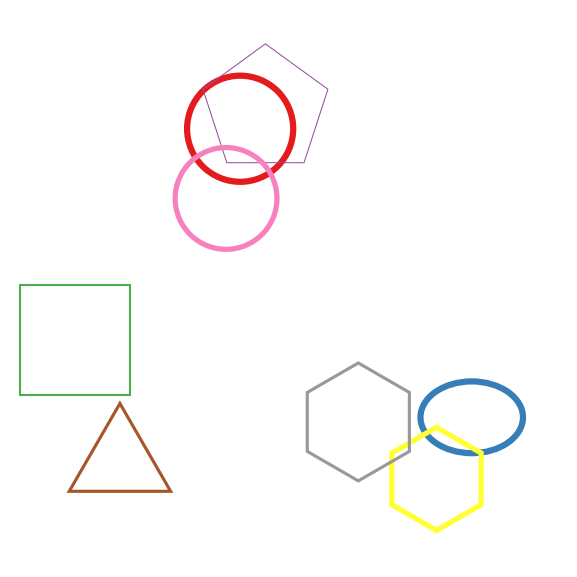[{"shape": "circle", "thickness": 3, "radius": 0.46, "center": [0.416, 0.776]}, {"shape": "oval", "thickness": 3, "radius": 0.44, "center": [0.817, 0.277]}, {"shape": "square", "thickness": 1, "radius": 0.47, "center": [0.13, 0.411]}, {"shape": "pentagon", "thickness": 0.5, "radius": 0.57, "center": [0.46, 0.809]}, {"shape": "hexagon", "thickness": 2.5, "radius": 0.45, "center": [0.756, 0.17]}, {"shape": "triangle", "thickness": 1.5, "radius": 0.51, "center": [0.208, 0.199]}, {"shape": "circle", "thickness": 2.5, "radius": 0.44, "center": [0.391, 0.656]}, {"shape": "hexagon", "thickness": 1.5, "radius": 0.51, "center": [0.62, 0.269]}]